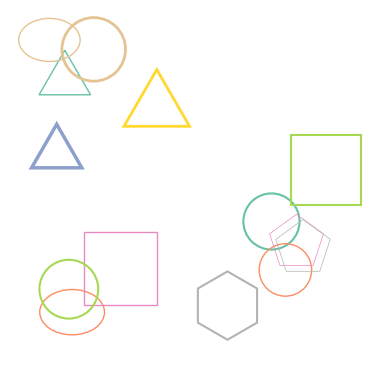[{"shape": "triangle", "thickness": 1, "radius": 0.39, "center": [0.168, 0.792]}, {"shape": "circle", "thickness": 1.5, "radius": 0.36, "center": [0.705, 0.425]}, {"shape": "oval", "thickness": 1, "radius": 0.42, "center": [0.187, 0.189]}, {"shape": "circle", "thickness": 1, "radius": 0.34, "center": [0.741, 0.299]}, {"shape": "triangle", "thickness": 2.5, "radius": 0.38, "center": [0.147, 0.602]}, {"shape": "square", "thickness": 1, "radius": 0.47, "center": [0.313, 0.302]}, {"shape": "pentagon", "thickness": 0.5, "radius": 0.37, "center": [0.77, 0.37]}, {"shape": "circle", "thickness": 1.5, "radius": 0.38, "center": [0.179, 0.249]}, {"shape": "square", "thickness": 1.5, "radius": 0.45, "center": [0.846, 0.558]}, {"shape": "triangle", "thickness": 2, "radius": 0.49, "center": [0.407, 0.721]}, {"shape": "circle", "thickness": 2, "radius": 0.41, "center": [0.243, 0.872]}, {"shape": "oval", "thickness": 1, "radius": 0.4, "center": [0.128, 0.896]}, {"shape": "pentagon", "thickness": 0.5, "radius": 0.37, "center": [0.787, 0.355]}, {"shape": "hexagon", "thickness": 1.5, "radius": 0.44, "center": [0.591, 0.206]}]